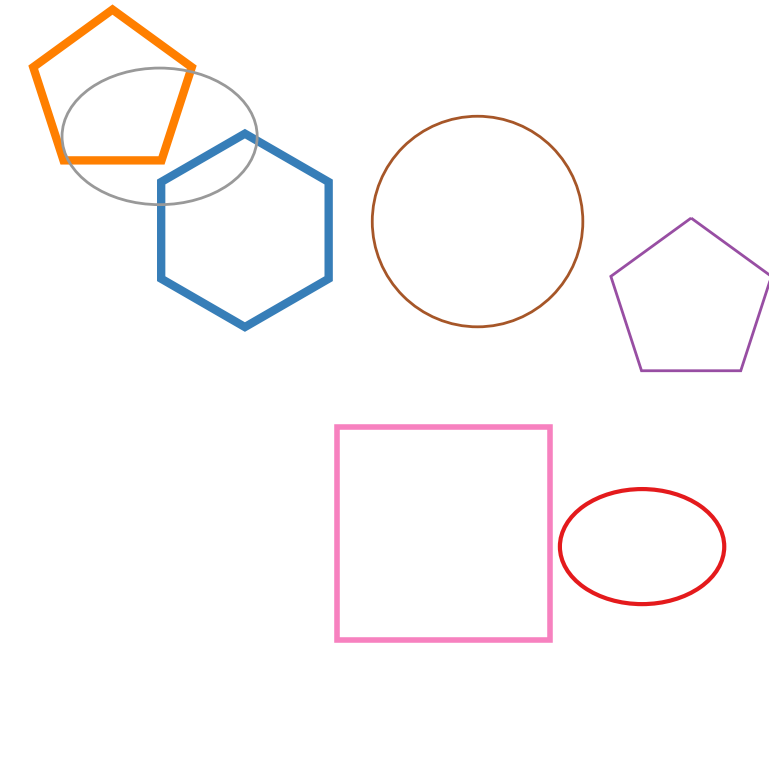[{"shape": "oval", "thickness": 1.5, "radius": 0.53, "center": [0.834, 0.29]}, {"shape": "hexagon", "thickness": 3, "radius": 0.63, "center": [0.318, 0.701]}, {"shape": "pentagon", "thickness": 1, "radius": 0.55, "center": [0.898, 0.607]}, {"shape": "pentagon", "thickness": 3, "radius": 0.54, "center": [0.146, 0.879]}, {"shape": "circle", "thickness": 1, "radius": 0.68, "center": [0.62, 0.712]}, {"shape": "square", "thickness": 2, "radius": 0.69, "center": [0.576, 0.307]}, {"shape": "oval", "thickness": 1, "radius": 0.63, "center": [0.207, 0.823]}]